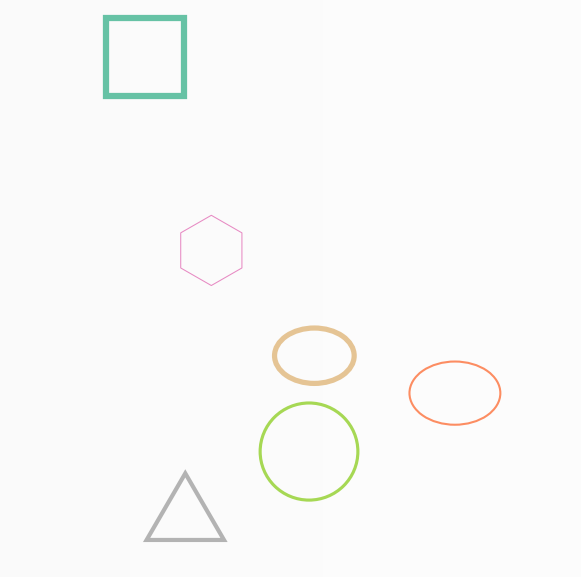[{"shape": "square", "thickness": 3, "radius": 0.34, "center": [0.25, 0.9]}, {"shape": "oval", "thickness": 1, "radius": 0.39, "center": [0.783, 0.318]}, {"shape": "hexagon", "thickness": 0.5, "radius": 0.3, "center": [0.364, 0.566]}, {"shape": "circle", "thickness": 1.5, "radius": 0.42, "center": [0.532, 0.217]}, {"shape": "oval", "thickness": 2.5, "radius": 0.34, "center": [0.541, 0.383]}, {"shape": "triangle", "thickness": 2, "radius": 0.38, "center": [0.319, 0.103]}]